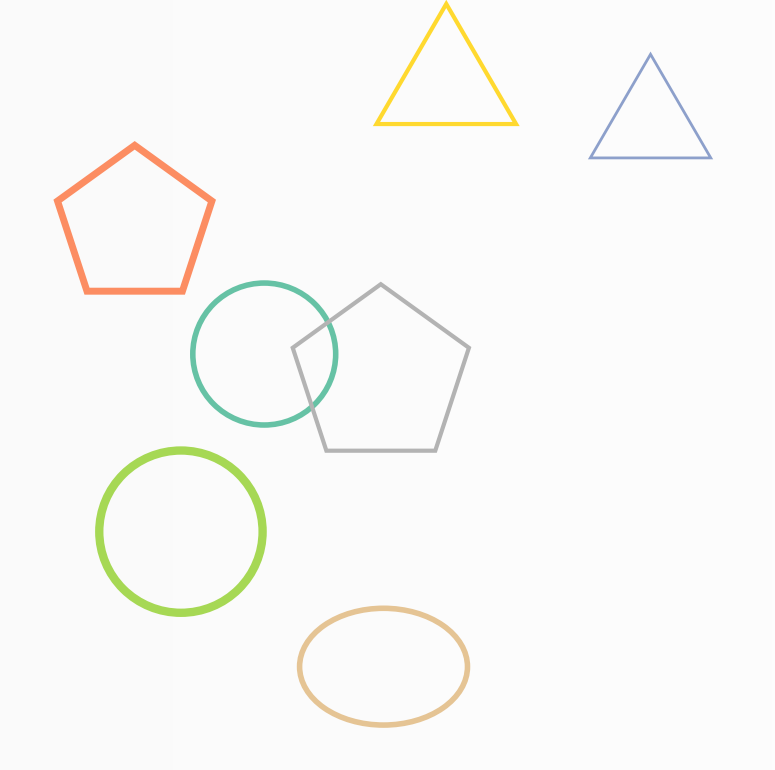[{"shape": "circle", "thickness": 2, "radius": 0.46, "center": [0.341, 0.54]}, {"shape": "pentagon", "thickness": 2.5, "radius": 0.52, "center": [0.174, 0.707]}, {"shape": "triangle", "thickness": 1, "radius": 0.45, "center": [0.839, 0.84]}, {"shape": "circle", "thickness": 3, "radius": 0.53, "center": [0.233, 0.31]}, {"shape": "triangle", "thickness": 1.5, "radius": 0.52, "center": [0.576, 0.891]}, {"shape": "oval", "thickness": 2, "radius": 0.54, "center": [0.495, 0.134]}, {"shape": "pentagon", "thickness": 1.5, "radius": 0.6, "center": [0.491, 0.511]}]